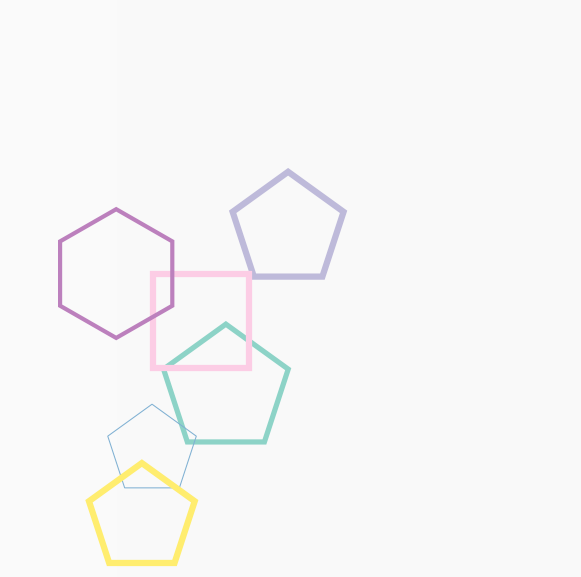[{"shape": "pentagon", "thickness": 2.5, "radius": 0.56, "center": [0.389, 0.325]}, {"shape": "pentagon", "thickness": 3, "radius": 0.5, "center": [0.496, 0.601]}, {"shape": "pentagon", "thickness": 0.5, "radius": 0.4, "center": [0.262, 0.219]}, {"shape": "square", "thickness": 3, "radius": 0.41, "center": [0.346, 0.443]}, {"shape": "hexagon", "thickness": 2, "radius": 0.56, "center": [0.2, 0.525]}, {"shape": "pentagon", "thickness": 3, "radius": 0.48, "center": [0.244, 0.102]}]